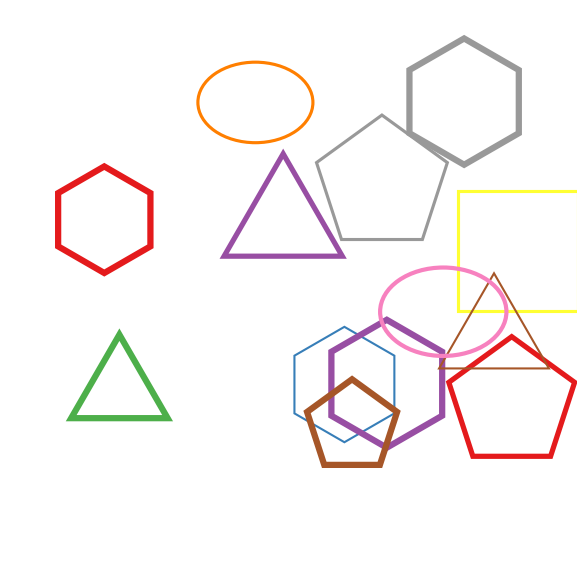[{"shape": "hexagon", "thickness": 3, "radius": 0.46, "center": [0.181, 0.619]}, {"shape": "pentagon", "thickness": 2.5, "radius": 0.57, "center": [0.886, 0.302]}, {"shape": "hexagon", "thickness": 1, "radius": 0.5, "center": [0.596, 0.333]}, {"shape": "triangle", "thickness": 3, "radius": 0.48, "center": [0.207, 0.323]}, {"shape": "hexagon", "thickness": 3, "radius": 0.55, "center": [0.67, 0.335]}, {"shape": "triangle", "thickness": 2.5, "radius": 0.59, "center": [0.49, 0.615]}, {"shape": "oval", "thickness": 1.5, "radius": 0.5, "center": [0.442, 0.822]}, {"shape": "square", "thickness": 1.5, "radius": 0.52, "center": [0.897, 0.565]}, {"shape": "pentagon", "thickness": 3, "radius": 0.41, "center": [0.61, 0.26]}, {"shape": "triangle", "thickness": 1, "radius": 0.55, "center": [0.855, 0.416]}, {"shape": "oval", "thickness": 2, "radius": 0.55, "center": [0.768, 0.459]}, {"shape": "pentagon", "thickness": 1.5, "radius": 0.6, "center": [0.661, 0.681]}, {"shape": "hexagon", "thickness": 3, "radius": 0.55, "center": [0.804, 0.823]}]